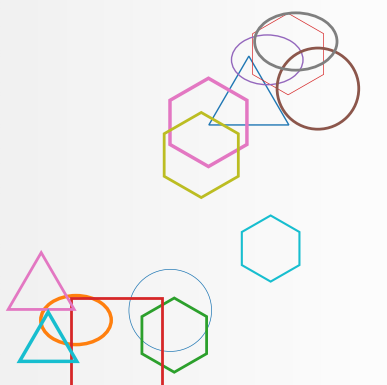[{"shape": "triangle", "thickness": 1, "radius": 0.6, "center": [0.642, 0.735]}, {"shape": "circle", "thickness": 0.5, "radius": 0.53, "center": [0.439, 0.194]}, {"shape": "oval", "thickness": 2.5, "radius": 0.45, "center": [0.196, 0.169]}, {"shape": "hexagon", "thickness": 2, "radius": 0.48, "center": [0.45, 0.13]}, {"shape": "square", "thickness": 2, "radius": 0.59, "center": [0.302, 0.109]}, {"shape": "hexagon", "thickness": 0.5, "radius": 0.53, "center": [0.744, 0.86]}, {"shape": "oval", "thickness": 1, "radius": 0.46, "center": [0.69, 0.845]}, {"shape": "circle", "thickness": 2, "radius": 0.53, "center": [0.82, 0.77]}, {"shape": "triangle", "thickness": 2, "radius": 0.49, "center": [0.106, 0.245]}, {"shape": "hexagon", "thickness": 2.5, "radius": 0.57, "center": [0.538, 0.682]}, {"shape": "oval", "thickness": 2, "radius": 0.53, "center": [0.763, 0.892]}, {"shape": "hexagon", "thickness": 2, "radius": 0.55, "center": [0.519, 0.597]}, {"shape": "hexagon", "thickness": 1.5, "radius": 0.43, "center": [0.698, 0.354]}, {"shape": "triangle", "thickness": 2.5, "radius": 0.43, "center": [0.124, 0.104]}]